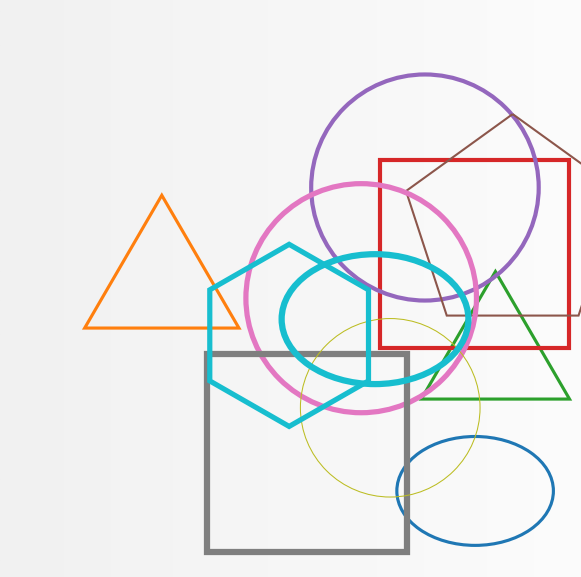[{"shape": "oval", "thickness": 1.5, "radius": 0.67, "center": [0.817, 0.149]}, {"shape": "triangle", "thickness": 1.5, "radius": 0.77, "center": [0.278, 0.508]}, {"shape": "triangle", "thickness": 1.5, "radius": 0.74, "center": [0.852, 0.382]}, {"shape": "square", "thickness": 2, "radius": 0.81, "center": [0.816, 0.559]}, {"shape": "circle", "thickness": 2, "radius": 0.98, "center": [0.731, 0.674]}, {"shape": "pentagon", "thickness": 1, "radius": 0.96, "center": [0.882, 0.609]}, {"shape": "circle", "thickness": 2.5, "radius": 0.99, "center": [0.621, 0.483]}, {"shape": "square", "thickness": 3, "radius": 0.86, "center": [0.528, 0.215]}, {"shape": "circle", "thickness": 0.5, "radius": 0.77, "center": [0.671, 0.293]}, {"shape": "oval", "thickness": 3, "radius": 0.8, "center": [0.645, 0.447]}, {"shape": "hexagon", "thickness": 2.5, "radius": 0.79, "center": [0.497, 0.418]}]